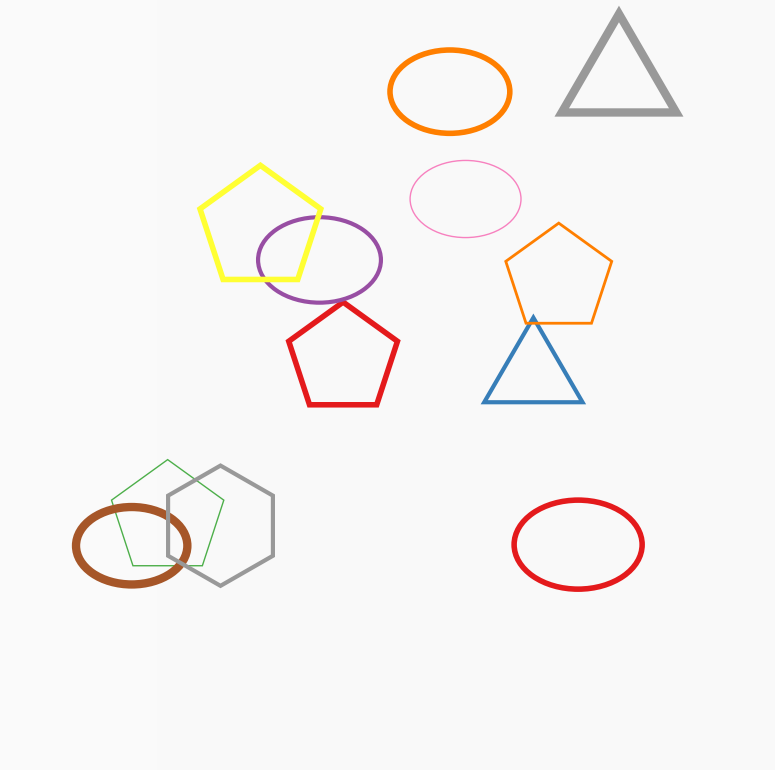[{"shape": "oval", "thickness": 2, "radius": 0.41, "center": [0.746, 0.293]}, {"shape": "pentagon", "thickness": 2, "radius": 0.37, "center": [0.443, 0.534]}, {"shape": "triangle", "thickness": 1.5, "radius": 0.37, "center": [0.688, 0.514]}, {"shape": "pentagon", "thickness": 0.5, "radius": 0.38, "center": [0.216, 0.327]}, {"shape": "oval", "thickness": 1.5, "radius": 0.4, "center": [0.412, 0.662]}, {"shape": "oval", "thickness": 2, "radius": 0.39, "center": [0.581, 0.881]}, {"shape": "pentagon", "thickness": 1, "radius": 0.36, "center": [0.721, 0.638]}, {"shape": "pentagon", "thickness": 2, "radius": 0.41, "center": [0.336, 0.703]}, {"shape": "oval", "thickness": 3, "radius": 0.36, "center": [0.17, 0.291]}, {"shape": "oval", "thickness": 0.5, "radius": 0.36, "center": [0.601, 0.742]}, {"shape": "hexagon", "thickness": 1.5, "radius": 0.39, "center": [0.285, 0.317]}, {"shape": "triangle", "thickness": 3, "radius": 0.43, "center": [0.799, 0.897]}]